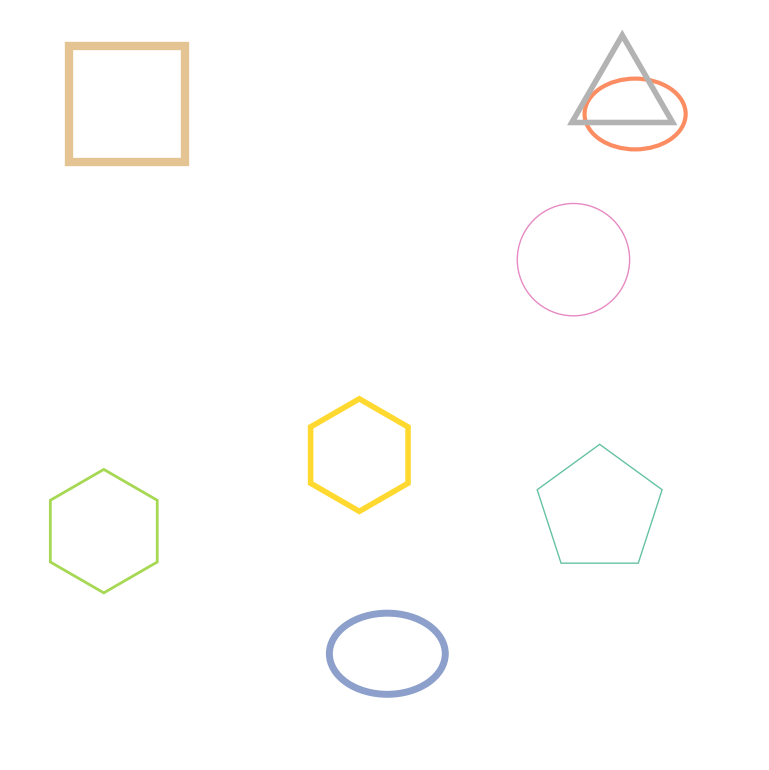[{"shape": "pentagon", "thickness": 0.5, "radius": 0.43, "center": [0.779, 0.338]}, {"shape": "oval", "thickness": 1.5, "radius": 0.33, "center": [0.825, 0.852]}, {"shape": "oval", "thickness": 2.5, "radius": 0.38, "center": [0.503, 0.151]}, {"shape": "circle", "thickness": 0.5, "radius": 0.36, "center": [0.745, 0.663]}, {"shape": "hexagon", "thickness": 1, "radius": 0.4, "center": [0.135, 0.31]}, {"shape": "hexagon", "thickness": 2, "radius": 0.37, "center": [0.467, 0.409]}, {"shape": "square", "thickness": 3, "radius": 0.38, "center": [0.164, 0.865]}, {"shape": "triangle", "thickness": 2, "radius": 0.38, "center": [0.808, 0.879]}]